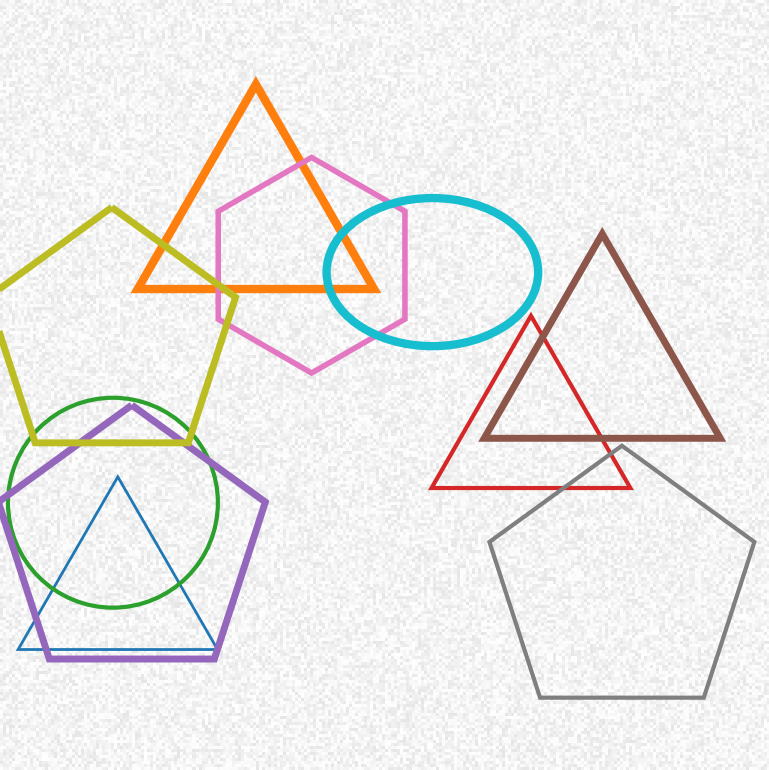[{"shape": "triangle", "thickness": 1, "radius": 0.75, "center": [0.153, 0.231]}, {"shape": "triangle", "thickness": 3, "radius": 0.89, "center": [0.332, 0.713]}, {"shape": "circle", "thickness": 1.5, "radius": 0.68, "center": [0.147, 0.347]}, {"shape": "triangle", "thickness": 1.5, "radius": 0.75, "center": [0.69, 0.441]}, {"shape": "pentagon", "thickness": 2.5, "radius": 0.91, "center": [0.171, 0.292]}, {"shape": "triangle", "thickness": 2.5, "radius": 0.88, "center": [0.782, 0.519]}, {"shape": "hexagon", "thickness": 2, "radius": 0.7, "center": [0.405, 0.656]}, {"shape": "pentagon", "thickness": 1.5, "radius": 0.9, "center": [0.808, 0.24]}, {"shape": "pentagon", "thickness": 2.5, "radius": 0.85, "center": [0.145, 0.562]}, {"shape": "oval", "thickness": 3, "radius": 0.69, "center": [0.562, 0.647]}]